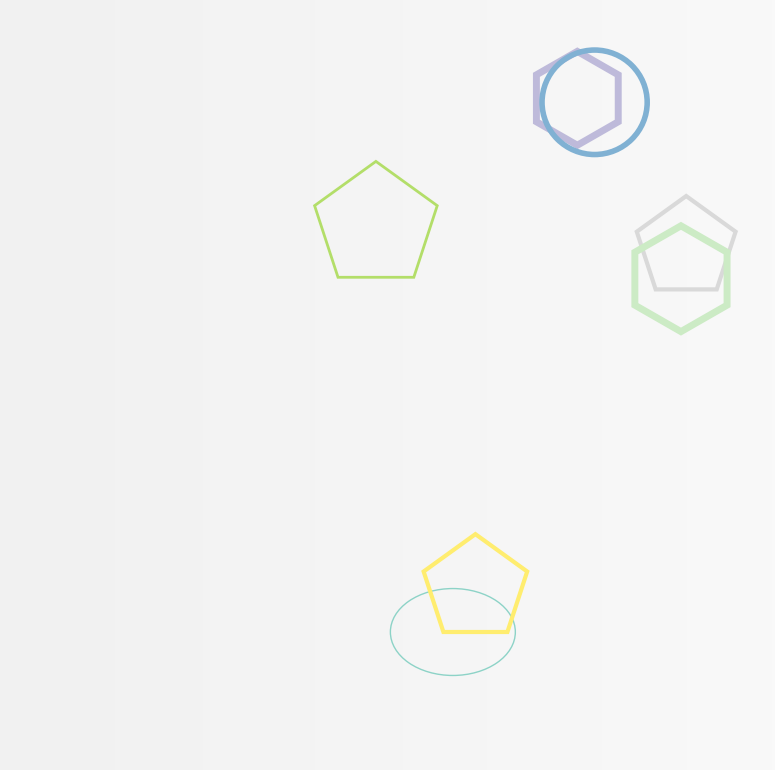[{"shape": "oval", "thickness": 0.5, "radius": 0.4, "center": [0.584, 0.179]}, {"shape": "hexagon", "thickness": 2.5, "radius": 0.3, "center": [0.745, 0.872]}, {"shape": "circle", "thickness": 2, "radius": 0.34, "center": [0.767, 0.867]}, {"shape": "pentagon", "thickness": 1, "radius": 0.42, "center": [0.485, 0.707]}, {"shape": "pentagon", "thickness": 1.5, "radius": 0.34, "center": [0.885, 0.678]}, {"shape": "hexagon", "thickness": 2.5, "radius": 0.34, "center": [0.879, 0.638]}, {"shape": "pentagon", "thickness": 1.5, "radius": 0.35, "center": [0.613, 0.236]}]